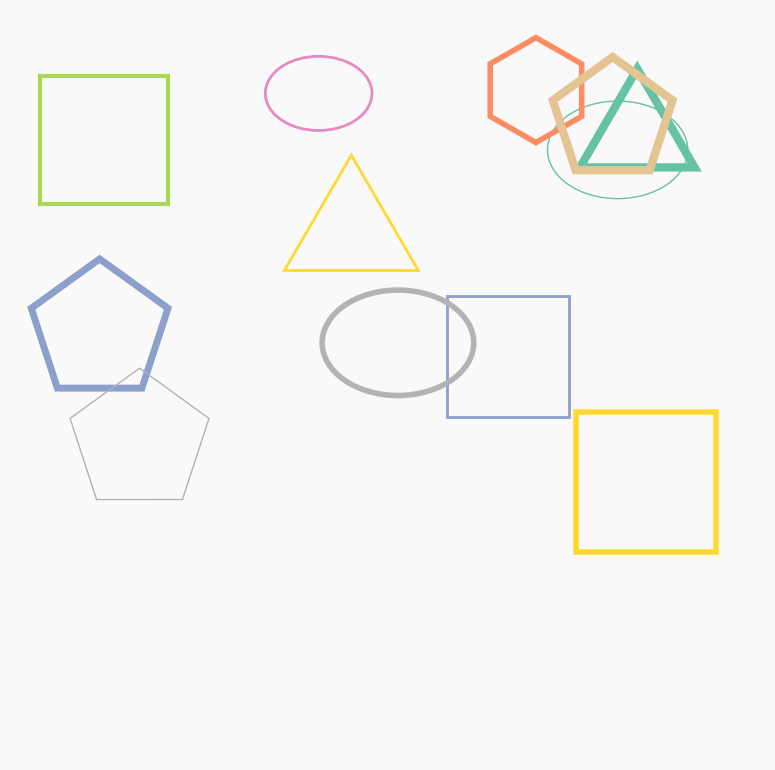[{"shape": "oval", "thickness": 0.5, "radius": 0.45, "center": [0.797, 0.805]}, {"shape": "triangle", "thickness": 3, "radius": 0.43, "center": [0.822, 0.825]}, {"shape": "hexagon", "thickness": 2, "radius": 0.34, "center": [0.692, 0.883]}, {"shape": "square", "thickness": 1, "radius": 0.4, "center": [0.656, 0.537]}, {"shape": "pentagon", "thickness": 2.5, "radius": 0.46, "center": [0.129, 0.571]}, {"shape": "oval", "thickness": 1, "radius": 0.34, "center": [0.411, 0.879]}, {"shape": "square", "thickness": 1.5, "radius": 0.41, "center": [0.134, 0.818]}, {"shape": "square", "thickness": 2, "radius": 0.45, "center": [0.833, 0.374]}, {"shape": "triangle", "thickness": 1, "radius": 0.5, "center": [0.453, 0.699]}, {"shape": "pentagon", "thickness": 3, "radius": 0.41, "center": [0.791, 0.845]}, {"shape": "oval", "thickness": 2, "radius": 0.49, "center": [0.513, 0.555]}, {"shape": "pentagon", "thickness": 0.5, "radius": 0.47, "center": [0.18, 0.428]}]